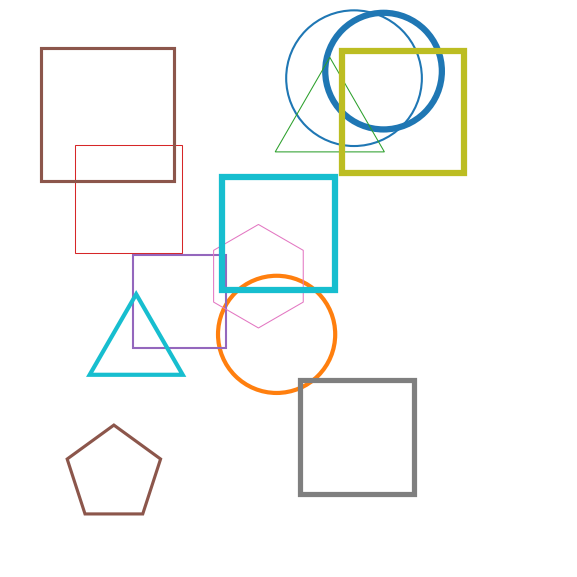[{"shape": "circle", "thickness": 3, "radius": 0.5, "center": [0.664, 0.876]}, {"shape": "circle", "thickness": 1, "radius": 0.59, "center": [0.613, 0.864]}, {"shape": "circle", "thickness": 2, "radius": 0.51, "center": [0.479, 0.42]}, {"shape": "triangle", "thickness": 0.5, "radius": 0.55, "center": [0.571, 0.791]}, {"shape": "square", "thickness": 0.5, "radius": 0.46, "center": [0.222, 0.655]}, {"shape": "square", "thickness": 1, "radius": 0.4, "center": [0.311, 0.478]}, {"shape": "pentagon", "thickness": 1.5, "radius": 0.43, "center": [0.197, 0.178]}, {"shape": "square", "thickness": 1.5, "radius": 0.57, "center": [0.186, 0.801]}, {"shape": "hexagon", "thickness": 0.5, "radius": 0.45, "center": [0.447, 0.521]}, {"shape": "square", "thickness": 2.5, "radius": 0.49, "center": [0.618, 0.243]}, {"shape": "square", "thickness": 3, "radius": 0.53, "center": [0.698, 0.806]}, {"shape": "square", "thickness": 3, "radius": 0.49, "center": [0.482, 0.595]}, {"shape": "triangle", "thickness": 2, "radius": 0.47, "center": [0.236, 0.397]}]